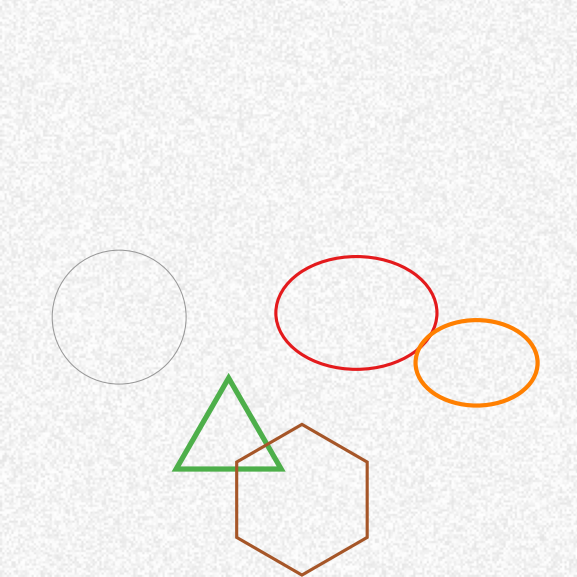[{"shape": "oval", "thickness": 1.5, "radius": 0.7, "center": [0.617, 0.457]}, {"shape": "triangle", "thickness": 2.5, "radius": 0.53, "center": [0.396, 0.239]}, {"shape": "oval", "thickness": 2, "radius": 0.53, "center": [0.825, 0.371]}, {"shape": "hexagon", "thickness": 1.5, "radius": 0.65, "center": [0.523, 0.134]}, {"shape": "circle", "thickness": 0.5, "radius": 0.58, "center": [0.206, 0.45]}]